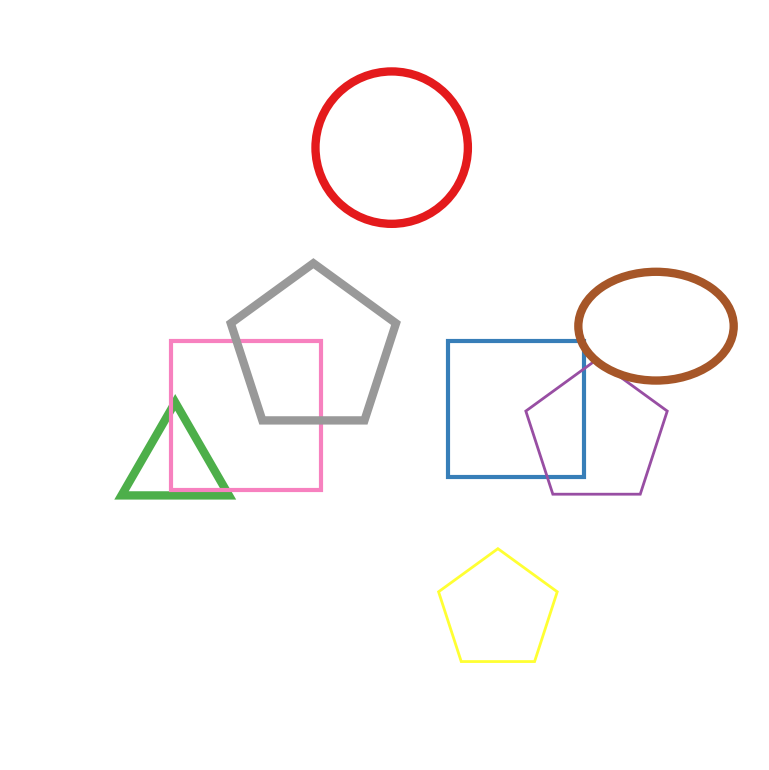[{"shape": "circle", "thickness": 3, "radius": 0.49, "center": [0.509, 0.808]}, {"shape": "square", "thickness": 1.5, "radius": 0.44, "center": [0.671, 0.469]}, {"shape": "triangle", "thickness": 3, "radius": 0.4, "center": [0.228, 0.397]}, {"shape": "pentagon", "thickness": 1, "radius": 0.48, "center": [0.775, 0.436]}, {"shape": "pentagon", "thickness": 1, "radius": 0.41, "center": [0.647, 0.206]}, {"shape": "oval", "thickness": 3, "radius": 0.5, "center": [0.852, 0.576]}, {"shape": "square", "thickness": 1.5, "radius": 0.49, "center": [0.319, 0.461]}, {"shape": "pentagon", "thickness": 3, "radius": 0.56, "center": [0.407, 0.545]}]